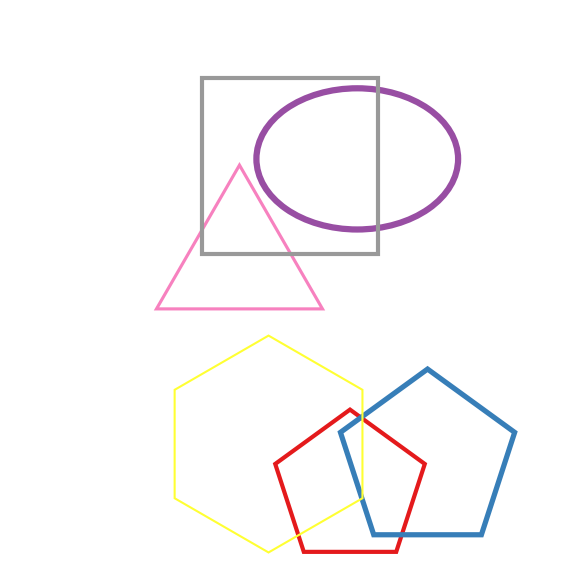[{"shape": "pentagon", "thickness": 2, "radius": 0.68, "center": [0.606, 0.154]}, {"shape": "pentagon", "thickness": 2.5, "radius": 0.79, "center": [0.74, 0.201]}, {"shape": "oval", "thickness": 3, "radius": 0.87, "center": [0.619, 0.724]}, {"shape": "hexagon", "thickness": 1, "radius": 0.94, "center": [0.465, 0.23]}, {"shape": "triangle", "thickness": 1.5, "radius": 0.83, "center": [0.415, 0.547]}, {"shape": "square", "thickness": 2, "radius": 0.76, "center": [0.503, 0.712]}]